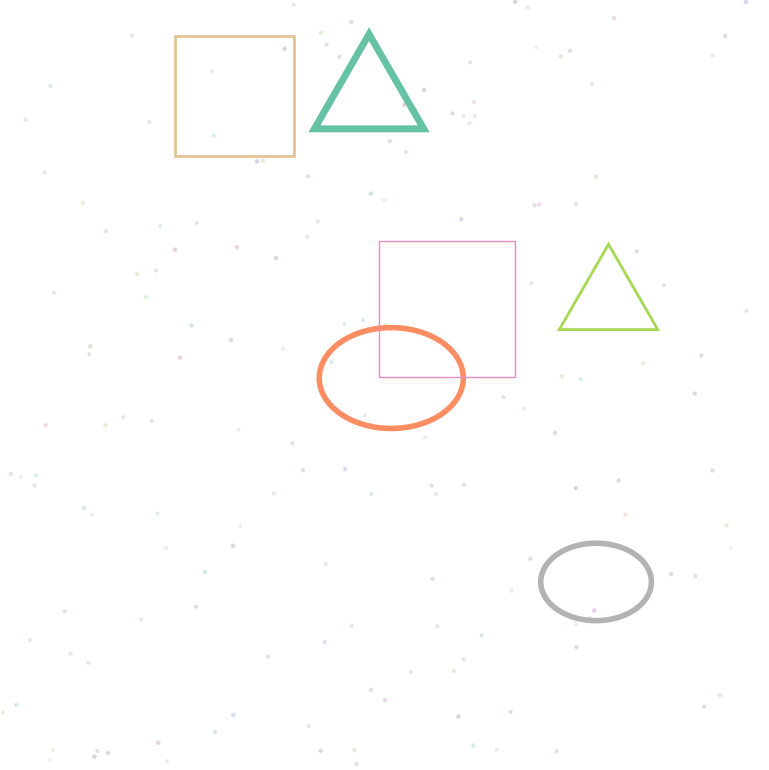[{"shape": "triangle", "thickness": 2.5, "radius": 0.41, "center": [0.479, 0.874]}, {"shape": "oval", "thickness": 2, "radius": 0.47, "center": [0.508, 0.509]}, {"shape": "square", "thickness": 0.5, "radius": 0.44, "center": [0.58, 0.599]}, {"shape": "triangle", "thickness": 1, "radius": 0.37, "center": [0.79, 0.609]}, {"shape": "square", "thickness": 1, "radius": 0.39, "center": [0.305, 0.875]}, {"shape": "oval", "thickness": 2, "radius": 0.36, "center": [0.774, 0.244]}]